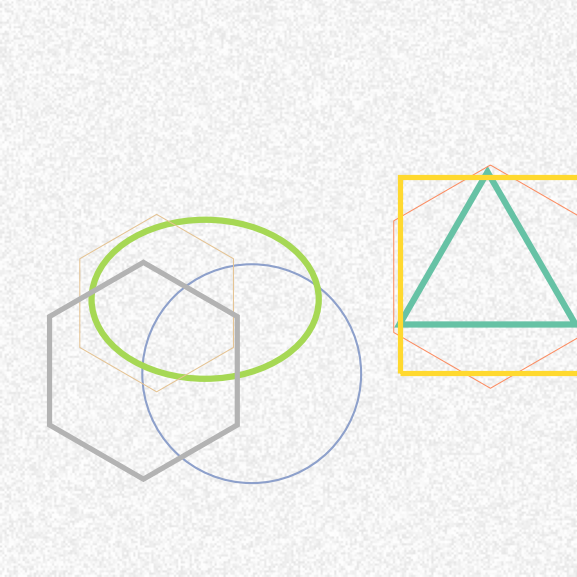[{"shape": "triangle", "thickness": 3, "radius": 0.88, "center": [0.844, 0.525]}, {"shape": "hexagon", "thickness": 0.5, "radius": 0.97, "center": [0.849, 0.52]}, {"shape": "circle", "thickness": 1, "radius": 0.95, "center": [0.436, 0.352]}, {"shape": "oval", "thickness": 3, "radius": 0.98, "center": [0.355, 0.481]}, {"shape": "square", "thickness": 2.5, "radius": 0.85, "center": [0.863, 0.523]}, {"shape": "hexagon", "thickness": 0.5, "radius": 0.77, "center": [0.271, 0.474]}, {"shape": "hexagon", "thickness": 2.5, "radius": 0.94, "center": [0.248, 0.357]}]